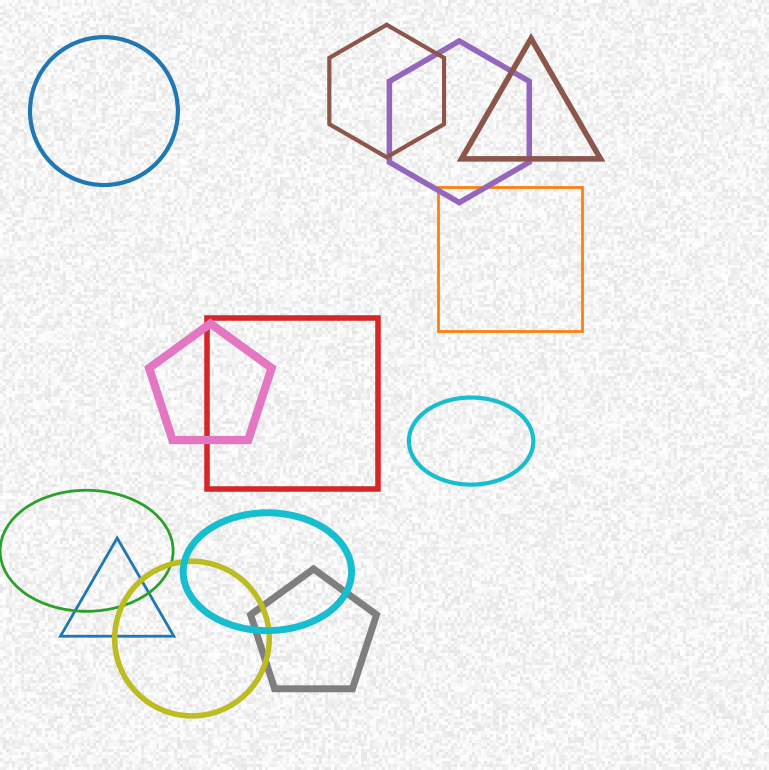[{"shape": "circle", "thickness": 1.5, "radius": 0.48, "center": [0.135, 0.856]}, {"shape": "triangle", "thickness": 1, "radius": 0.43, "center": [0.152, 0.216]}, {"shape": "square", "thickness": 1, "radius": 0.47, "center": [0.663, 0.664]}, {"shape": "oval", "thickness": 1, "radius": 0.56, "center": [0.112, 0.285]}, {"shape": "square", "thickness": 2, "radius": 0.56, "center": [0.38, 0.476]}, {"shape": "hexagon", "thickness": 2, "radius": 0.52, "center": [0.597, 0.842]}, {"shape": "hexagon", "thickness": 1.5, "radius": 0.43, "center": [0.502, 0.882]}, {"shape": "triangle", "thickness": 2, "radius": 0.52, "center": [0.69, 0.846]}, {"shape": "pentagon", "thickness": 3, "radius": 0.42, "center": [0.273, 0.496]}, {"shape": "pentagon", "thickness": 2.5, "radius": 0.43, "center": [0.407, 0.175]}, {"shape": "circle", "thickness": 2, "radius": 0.5, "center": [0.249, 0.171]}, {"shape": "oval", "thickness": 2.5, "radius": 0.55, "center": [0.347, 0.258]}, {"shape": "oval", "thickness": 1.5, "radius": 0.4, "center": [0.612, 0.427]}]